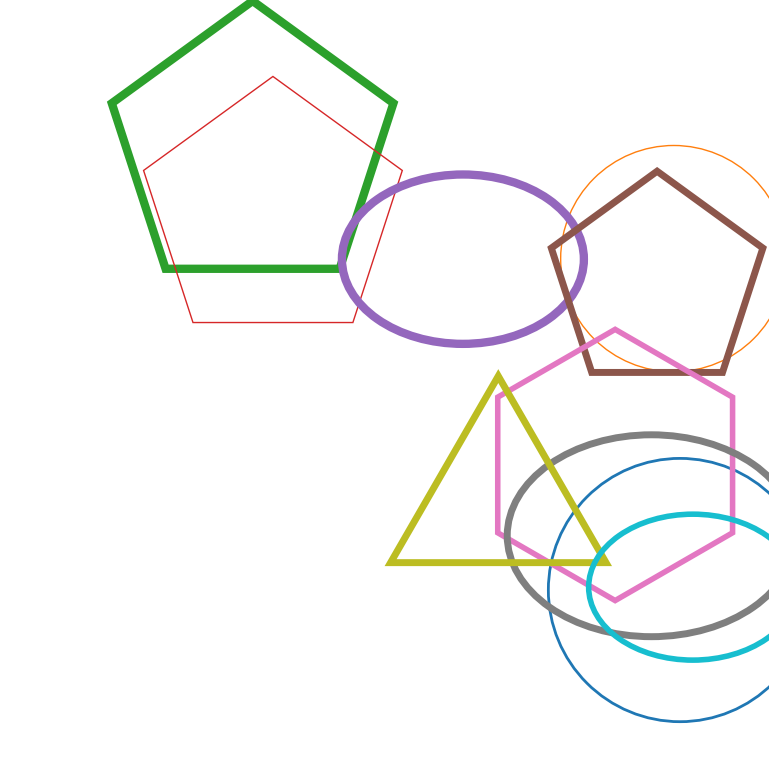[{"shape": "circle", "thickness": 1, "radius": 0.85, "center": [0.883, 0.234]}, {"shape": "circle", "thickness": 0.5, "radius": 0.73, "center": [0.875, 0.664]}, {"shape": "pentagon", "thickness": 3, "radius": 0.96, "center": [0.328, 0.807]}, {"shape": "pentagon", "thickness": 0.5, "radius": 0.88, "center": [0.354, 0.724]}, {"shape": "oval", "thickness": 3, "radius": 0.79, "center": [0.601, 0.663]}, {"shape": "pentagon", "thickness": 2.5, "radius": 0.72, "center": [0.853, 0.633]}, {"shape": "hexagon", "thickness": 2, "radius": 0.88, "center": [0.799, 0.396]}, {"shape": "oval", "thickness": 2.5, "radius": 0.94, "center": [0.846, 0.304]}, {"shape": "triangle", "thickness": 2.5, "radius": 0.81, "center": [0.647, 0.35]}, {"shape": "oval", "thickness": 2, "radius": 0.68, "center": [0.9, 0.237]}]